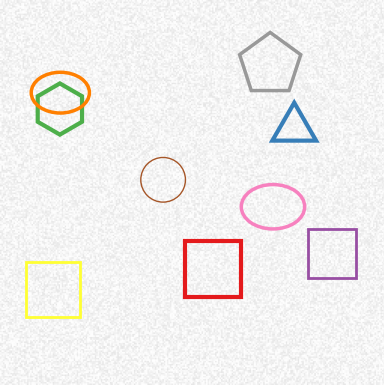[{"shape": "square", "thickness": 3, "radius": 0.36, "center": [0.553, 0.301]}, {"shape": "triangle", "thickness": 3, "radius": 0.33, "center": [0.764, 0.668]}, {"shape": "hexagon", "thickness": 3, "radius": 0.33, "center": [0.156, 0.717]}, {"shape": "square", "thickness": 2, "radius": 0.31, "center": [0.862, 0.341]}, {"shape": "oval", "thickness": 2.5, "radius": 0.38, "center": [0.157, 0.759]}, {"shape": "square", "thickness": 2, "radius": 0.36, "center": [0.137, 0.248]}, {"shape": "circle", "thickness": 1, "radius": 0.29, "center": [0.424, 0.533]}, {"shape": "oval", "thickness": 2.5, "radius": 0.41, "center": [0.709, 0.463]}, {"shape": "pentagon", "thickness": 2.5, "radius": 0.42, "center": [0.702, 0.832]}]